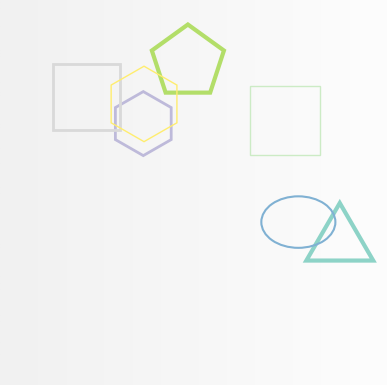[{"shape": "triangle", "thickness": 3, "radius": 0.5, "center": [0.877, 0.373]}, {"shape": "hexagon", "thickness": 2, "radius": 0.42, "center": [0.37, 0.679]}, {"shape": "oval", "thickness": 1.5, "radius": 0.48, "center": [0.77, 0.423]}, {"shape": "pentagon", "thickness": 3, "radius": 0.49, "center": [0.485, 0.839]}, {"shape": "square", "thickness": 2, "radius": 0.43, "center": [0.223, 0.747]}, {"shape": "square", "thickness": 1, "radius": 0.45, "center": [0.735, 0.686]}, {"shape": "hexagon", "thickness": 1, "radius": 0.49, "center": [0.372, 0.73]}]